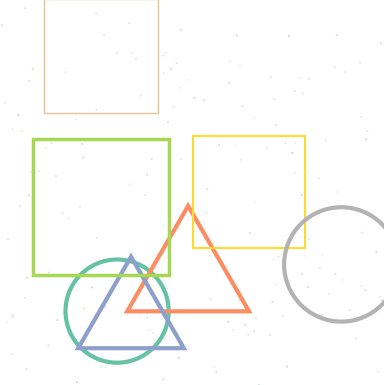[{"shape": "circle", "thickness": 3, "radius": 0.67, "center": [0.304, 0.192]}, {"shape": "triangle", "thickness": 3, "radius": 0.91, "center": [0.489, 0.283]}, {"shape": "triangle", "thickness": 3, "radius": 0.79, "center": [0.34, 0.175]}, {"shape": "square", "thickness": 2.5, "radius": 0.88, "center": [0.261, 0.462]}, {"shape": "square", "thickness": 1.5, "radius": 0.73, "center": [0.647, 0.5]}, {"shape": "square", "thickness": 1, "radius": 0.74, "center": [0.263, 0.854]}, {"shape": "circle", "thickness": 3, "radius": 0.74, "center": [0.887, 0.313]}]